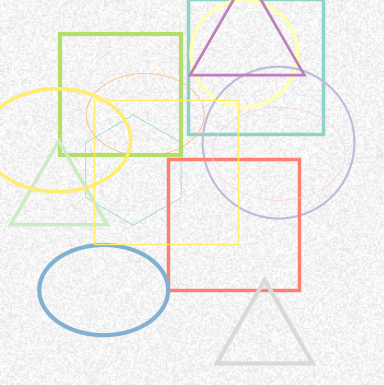[{"shape": "hexagon", "thickness": 0.5, "radius": 0.72, "center": [0.347, 0.558]}, {"shape": "square", "thickness": 2.5, "radius": 0.88, "center": [0.665, 0.826]}, {"shape": "circle", "thickness": 2.5, "radius": 0.69, "center": [0.635, 0.861]}, {"shape": "circle", "thickness": 1.5, "radius": 0.99, "center": [0.724, 0.63]}, {"shape": "square", "thickness": 2.5, "radius": 0.85, "center": [0.606, 0.417]}, {"shape": "oval", "thickness": 3, "radius": 0.84, "center": [0.269, 0.247]}, {"shape": "oval", "thickness": 0.5, "radius": 0.77, "center": [0.377, 0.702]}, {"shape": "square", "thickness": 3, "radius": 0.79, "center": [0.314, 0.754]}, {"shape": "oval", "thickness": 0.5, "radius": 0.86, "center": [0.724, 0.601]}, {"shape": "triangle", "thickness": 3, "radius": 0.72, "center": [0.688, 0.128]}, {"shape": "triangle", "thickness": 2, "radius": 0.86, "center": [0.642, 0.891]}, {"shape": "triangle", "thickness": 2.5, "radius": 0.72, "center": [0.153, 0.489]}, {"shape": "oval", "thickness": 2.5, "radius": 0.96, "center": [0.148, 0.636]}, {"shape": "square", "thickness": 1, "radius": 0.93, "center": [0.431, 0.553]}]